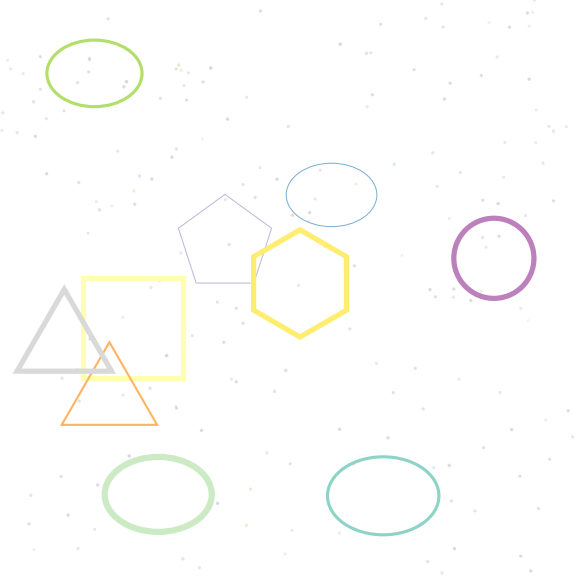[{"shape": "oval", "thickness": 1.5, "radius": 0.48, "center": [0.664, 0.141]}, {"shape": "square", "thickness": 2.5, "radius": 0.43, "center": [0.231, 0.431]}, {"shape": "pentagon", "thickness": 0.5, "radius": 0.42, "center": [0.39, 0.578]}, {"shape": "oval", "thickness": 0.5, "radius": 0.39, "center": [0.574, 0.662]}, {"shape": "triangle", "thickness": 1, "radius": 0.48, "center": [0.189, 0.311]}, {"shape": "oval", "thickness": 1.5, "radius": 0.41, "center": [0.164, 0.872]}, {"shape": "triangle", "thickness": 2.5, "radius": 0.47, "center": [0.111, 0.404]}, {"shape": "circle", "thickness": 2.5, "radius": 0.35, "center": [0.855, 0.552]}, {"shape": "oval", "thickness": 3, "radius": 0.46, "center": [0.274, 0.143]}, {"shape": "hexagon", "thickness": 2.5, "radius": 0.46, "center": [0.52, 0.508]}]